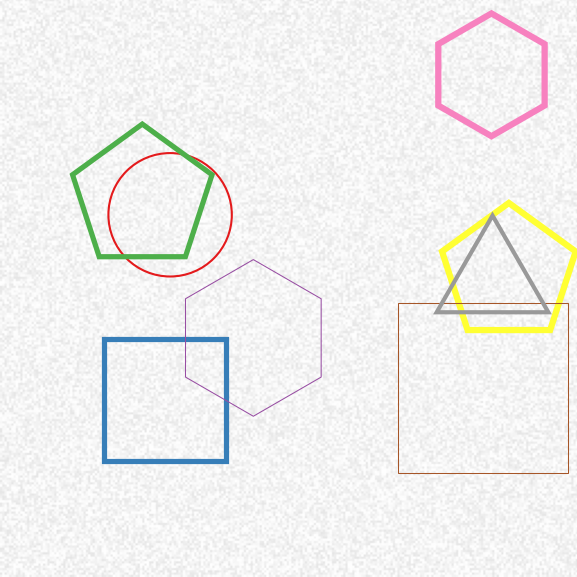[{"shape": "circle", "thickness": 1, "radius": 0.53, "center": [0.295, 0.627]}, {"shape": "square", "thickness": 2.5, "radius": 0.53, "center": [0.286, 0.307]}, {"shape": "pentagon", "thickness": 2.5, "radius": 0.63, "center": [0.246, 0.657]}, {"shape": "hexagon", "thickness": 0.5, "radius": 0.68, "center": [0.439, 0.414]}, {"shape": "pentagon", "thickness": 3, "radius": 0.61, "center": [0.881, 0.526]}, {"shape": "square", "thickness": 0.5, "radius": 0.74, "center": [0.836, 0.327]}, {"shape": "hexagon", "thickness": 3, "radius": 0.53, "center": [0.851, 0.87]}, {"shape": "triangle", "thickness": 2, "radius": 0.56, "center": [0.853, 0.514]}]